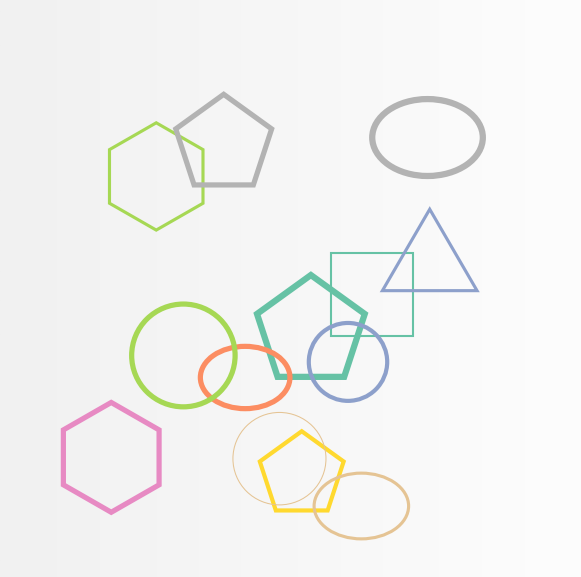[{"shape": "pentagon", "thickness": 3, "radius": 0.49, "center": [0.535, 0.425]}, {"shape": "square", "thickness": 1, "radius": 0.36, "center": [0.64, 0.489]}, {"shape": "oval", "thickness": 2.5, "radius": 0.39, "center": [0.422, 0.345]}, {"shape": "triangle", "thickness": 1.5, "radius": 0.47, "center": [0.739, 0.543]}, {"shape": "circle", "thickness": 2, "radius": 0.34, "center": [0.599, 0.372]}, {"shape": "hexagon", "thickness": 2.5, "radius": 0.48, "center": [0.191, 0.207]}, {"shape": "circle", "thickness": 2.5, "radius": 0.44, "center": [0.316, 0.384]}, {"shape": "hexagon", "thickness": 1.5, "radius": 0.46, "center": [0.269, 0.694]}, {"shape": "pentagon", "thickness": 2, "radius": 0.38, "center": [0.519, 0.177]}, {"shape": "oval", "thickness": 1.5, "radius": 0.41, "center": [0.622, 0.123]}, {"shape": "circle", "thickness": 0.5, "radius": 0.4, "center": [0.481, 0.205]}, {"shape": "pentagon", "thickness": 2.5, "radius": 0.43, "center": [0.385, 0.749]}, {"shape": "oval", "thickness": 3, "radius": 0.48, "center": [0.736, 0.761]}]